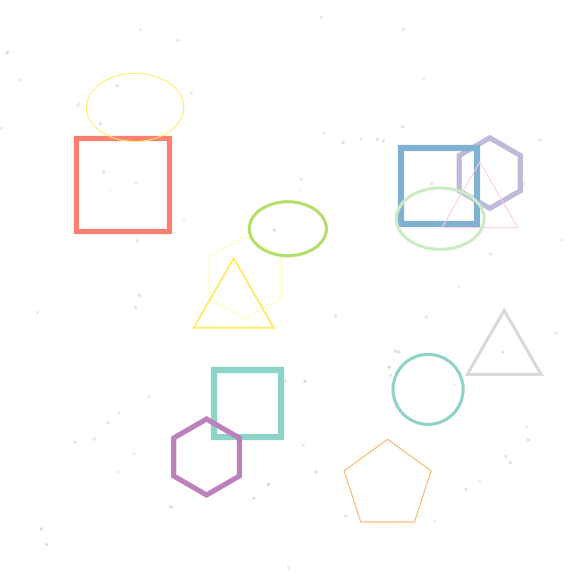[{"shape": "square", "thickness": 3, "radius": 0.29, "center": [0.428, 0.3]}, {"shape": "circle", "thickness": 1.5, "radius": 0.3, "center": [0.741, 0.325]}, {"shape": "hexagon", "thickness": 0.5, "radius": 0.36, "center": [0.424, 0.518]}, {"shape": "hexagon", "thickness": 2.5, "radius": 0.31, "center": [0.848, 0.699]}, {"shape": "square", "thickness": 2.5, "radius": 0.4, "center": [0.212, 0.68]}, {"shape": "square", "thickness": 3, "radius": 0.33, "center": [0.761, 0.677]}, {"shape": "pentagon", "thickness": 0.5, "radius": 0.4, "center": [0.671, 0.159]}, {"shape": "oval", "thickness": 1.5, "radius": 0.33, "center": [0.498, 0.603]}, {"shape": "triangle", "thickness": 0.5, "radius": 0.38, "center": [0.831, 0.643]}, {"shape": "triangle", "thickness": 1.5, "radius": 0.37, "center": [0.873, 0.388]}, {"shape": "hexagon", "thickness": 2.5, "radius": 0.33, "center": [0.358, 0.208]}, {"shape": "oval", "thickness": 1.5, "radius": 0.38, "center": [0.762, 0.621]}, {"shape": "oval", "thickness": 0.5, "radius": 0.42, "center": [0.234, 0.813]}, {"shape": "triangle", "thickness": 1, "radius": 0.4, "center": [0.405, 0.472]}]